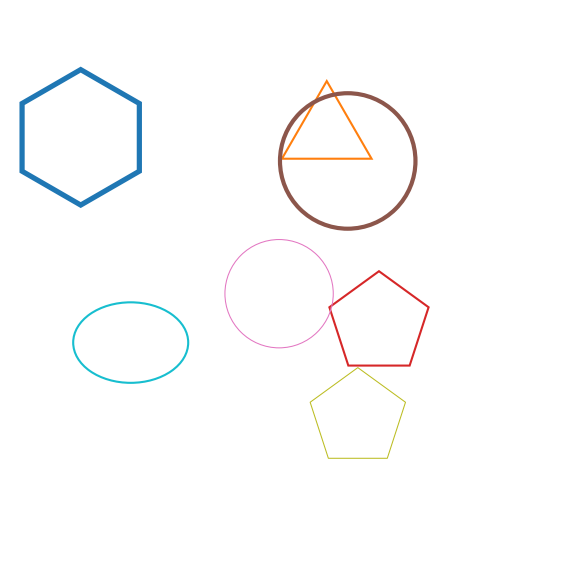[{"shape": "hexagon", "thickness": 2.5, "radius": 0.59, "center": [0.14, 0.761]}, {"shape": "triangle", "thickness": 1, "radius": 0.45, "center": [0.566, 0.769]}, {"shape": "pentagon", "thickness": 1, "radius": 0.45, "center": [0.656, 0.439]}, {"shape": "circle", "thickness": 2, "radius": 0.59, "center": [0.602, 0.72]}, {"shape": "circle", "thickness": 0.5, "radius": 0.47, "center": [0.483, 0.491]}, {"shape": "pentagon", "thickness": 0.5, "radius": 0.43, "center": [0.62, 0.276]}, {"shape": "oval", "thickness": 1, "radius": 0.5, "center": [0.226, 0.406]}]